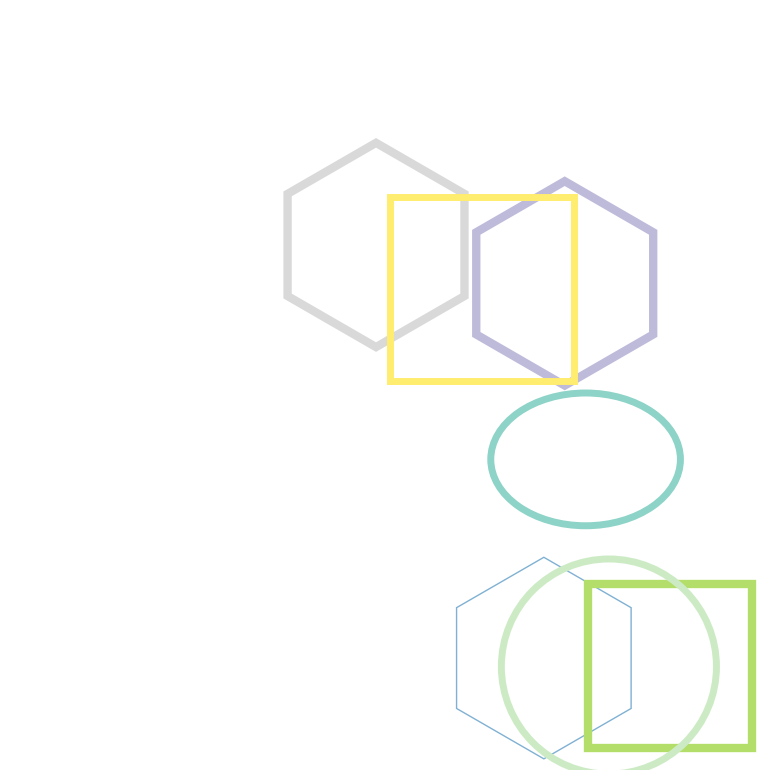[{"shape": "oval", "thickness": 2.5, "radius": 0.62, "center": [0.761, 0.403]}, {"shape": "hexagon", "thickness": 3, "radius": 0.66, "center": [0.733, 0.632]}, {"shape": "hexagon", "thickness": 0.5, "radius": 0.65, "center": [0.706, 0.145]}, {"shape": "square", "thickness": 3, "radius": 0.53, "center": [0.87, 0.135]}, {"shape": "hexagon", "thickness": 3, "radius": 0.66, "center": [0.488, 0.682]}, {"shape": "circle", "thickness": 2.5, "radius": 0.7, "center": [0.791, 0.134]}, {"shape": "square", "thickness": 2.5, "radius": 0.6, "center": [0.626, 0.624]}]